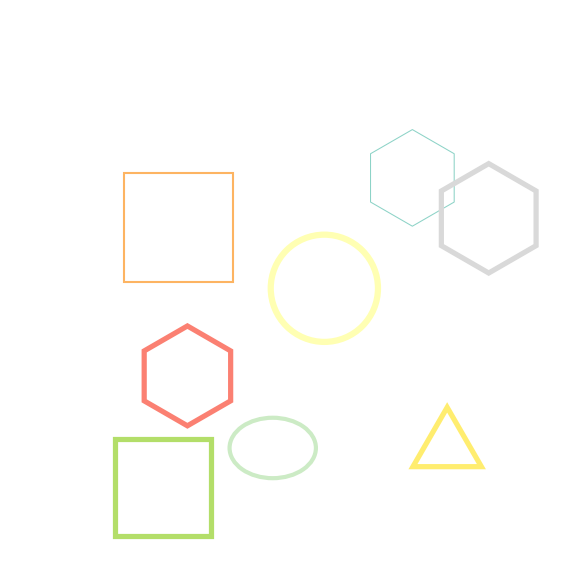[{"shape": "hexagon", "thickness": 0.5, "radius": 0.42, "center": [0.714, 0.691]}, {"shape": "circle", "thickness": 3, "radius": 0.46, "center": [0.562, 0.5]}, {"shape": "hexagon", "thickness": 2.5, "radius": 0.43, "center": [0.325, 0.348]}, {"shape": "square", "thickness": 1, "radius": 0.47, "center": [0.31, 0.606]}, {"shape": "square", "thickness": 2.5, "radius": 0.42, "center": [0.282, 0.156]}, {"shape": "hexagon", "thickness": 2.5, "radius": 0.47, "center": [0.846, 0.621]}, {"shape": "oval", "thickness": 2, "radius": 0.37, "center": [0.472, 0.223]}, {"shape": "triangle", "thickness": 2.5, "radius": 0.34, "center": [0.774, 0.225]}]